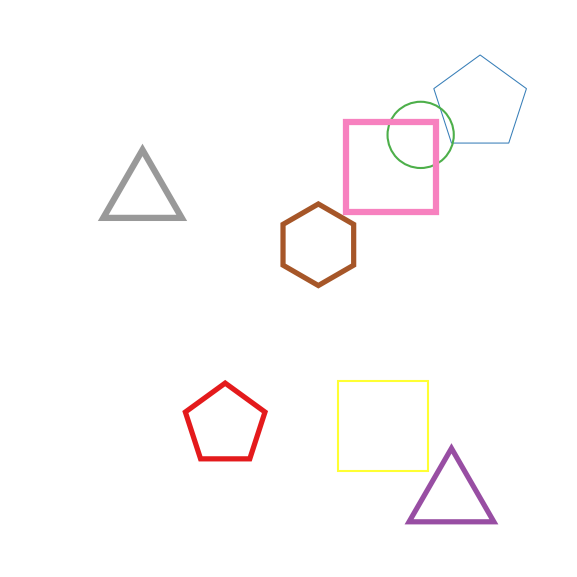[{"shape": "pentagon", "thickness": 2.5, "radius": 0.36, "center": [0.39, 0.263]}, {"shape": "pentagon", "thickness": 0.5, "radius": 0.42, "center": [0.831, 0.82]}, {"shape": "circle", "thickness": 1, "radius": 0.29, "center": [0.728, 0.766]}, {"shape": "triangle", "thickness": 2.5, "radius": 0.42, "center": [0.782, 0.138]}, {"shape": "square", "thickness": 1, "radius": 0.39, "center": [0.663, 0.261]}, {"shape": "hexagon", "thickness": 2.5, "radius": 0.35, "center": [0.551, 0.575]}, {"shape": "square", "thickness": 3, "radius": 0.39, "center": [0.678, 0.71]}, {"shape": "triangle", "thickness": 3, "radius": 0.39, "center": [0.247, 0.661]}]